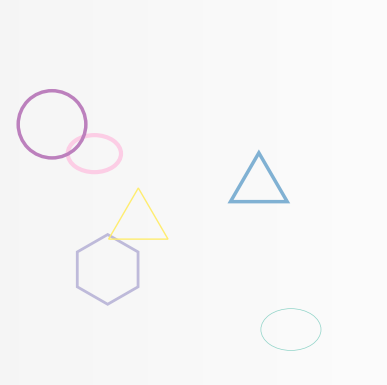[{"shape": "oval", "thickness": 0.5, "radius": 0.39, "center": [0.751, 0.144]}, {"shape": "hexagon", "thickness": 2, "radius": 0.45, "center": [0.278, 0.3]}, {"shape": "triangle", "thickness": 2.5, "radius": 0.42, "center": [0.668, 0.518]}, {"shape": "oval", "thickness": 3, "radius": 0.34, "center": [0.244, 0.601]}, {"shape": "circle", "thickness": 2.5, "radius": 0.44, "center": [0.134, 0.677]}, {"shape": "triangle", "thickness": 1, "radius": 0.44, "center": [0.357, 0.423]}]